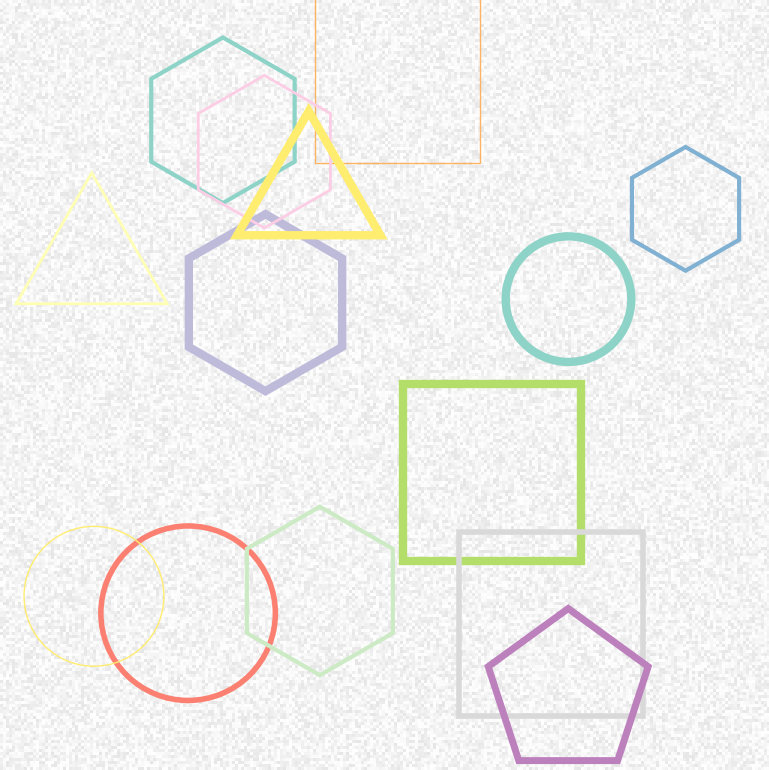[{"shape": "hexagon", "thickness": 1.5, "radius": 0.54, "center": [0.29, 0.844]}, {"shape": "circle", "thickness": 3, "radius": 0.41, "center": [0.738, 0.612]}, {"shape": "triangle", "thickness": 1, "radius": 0.57, "center": [0.119, 0.662]}, {"shape": "hexagon", "thickness": 3, "radius": 0.57, "center": [0.345, 0.607]}, {"shape": "circle", "thickness": 2, "radius": 0.57, "center": [0.244, 0.204]}, {"shape": "hexagon", "thickness": 1.5, "radius": 0.4, "center": [0.89, 0.729]}, {"shape": "square", "thickness": 0.5, "radius": 0.54, "center": [0.517, 0.895]}, {"shape": "square", "thickness": 3, "radius": 0.58, "center": [0.639, 0.386]}, {"shape": "hexagon", "thickness": 1, "radius": 0.5, "center": [0.343, 0.803]}, {"shape": "square", "thickness": 2, "radius": 0.6, "center": [0.715, 0.19]}, {"shape": "pentagon", "thickness": 2.5, "radius": 0.55, "center": [0.738, 0.101]}, {"shape": "hexagon", "thickness": 1.5, "radius": 0.55, "center": [0.415, 0.233]}, {"shape": "triangle", "thickness": 3, "radius": 0.54, "center": [0.401, 0.748]}, {"shape": "circle", "thickness": 0.5, "radius": 0.45, "center": [0.122, 0.226]}]